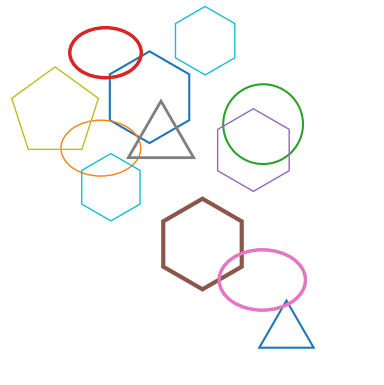[{"shape": "hexagon", "thickness": 1.5, "radius": 0.6, "center": [0.388, 0.747]}, {"shape": "triangle", "thickness": 1.5, "radius": 0.41, "center": [0.744, 0.138]}, {"shape": "oval", "thickness": 1, "radius": 0.52, "center": [0.262, 0.615]}, {"shape": "circle", "thickness": 1.5, "radius": 0.52, "center": [0.683, 0.678]}, {"shape": "oval", "thickness": 2.5, "radius": 0.46, "center": [0.274, 0.863]}, {"shape": "hexagon", "thickness": 1, "radius": 0.54, "center": [0.658, 0.61]}, {"shape": "hexagon", "thickness": 3, "radius": 0.59, "center": [0.526, 0.366]}, {"shape": "oval", "thickness": 2.5, "radius": 0.56, "center": [0.681, 0.273]}, {"shape": "triangle", "thickness": 2, "radius": 0.49, "center": [0.418, 0.639]}, {"shape": "pentagon", "thickness": 1, "radius": 0.59, "center": [0.143, 0.708]}, {"shape": "hexagon", "thickness": 1, "radius": 0.44, "center": [0.288, 0.514]}, {"shape": "hexagon", "thickness": 1, "radius": 0.44, "center": [0.533, 0.894]}]